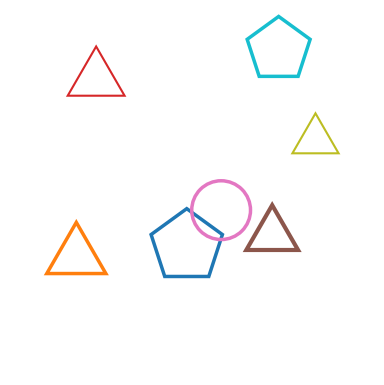[{"shape": "pentagon", "thickness": 2.5, "radius": 0.49, "center": [0.485, 0.361]}, {"shape": "triangle", "thickness": 2.5, "radius": 0.44, "center": [0.198, 0.334]}, {"shape": "triangle", "thickness": 1.5, "radius": 0.43, "center": [0.25, 0.794]}, {"shape": "triangle", "thickness": 3, "radius": 0.39, "center": [0.707, 0.389]}, {"shape": "circle", "thickness": 2.5, "radius": 0.38, "center": [0.574, 0.454]}, {"shape": "triangle", "thickness": 1.5, "radius": 0.35, "center": [0.819, 0.636]}, {"shape": "pentagon", "thickness": 2.5, "radius": 0.43, "center": [0.724, 0.871]}]